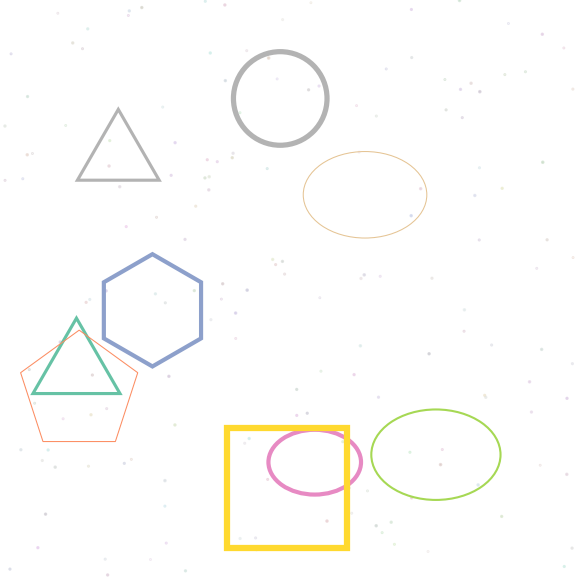[{"shape": "triangle", "thickness": 1.5, "radius": 0.44, "center": [0.132, 0.361]}, {"shape": "pentagon", "thickness": 0.5, "radius": 0.53, "center": [0.137, 0.321]}, {"shape": "hexagon", "thickness": 2, "radius": 0.49, "center": [0.264, 0.462]}, {"shape": "oval", "thickness": 2, "radius": 0.4, "center": [0.545, 0.199]}, {"shape": "oval", "thickness": 1, "radius": 0.56, "center": [0.755, 0.212]}, {"shape": "square", "thickness": 3, "radius": 0.52, "center": [0.497, 0.154]}, {"shape": "oval", "thickness": 0.5, "radius": 0.53, "center": [0.632, 0.662]}, {"shape": "triangle", "thickness": 1.5, "radius": 0.41, "center": [0.205, 0.728]}, {"shape": "circle", "thickness": 2.5, "radius": 0.41, "center": [0.485, 0.829]}]